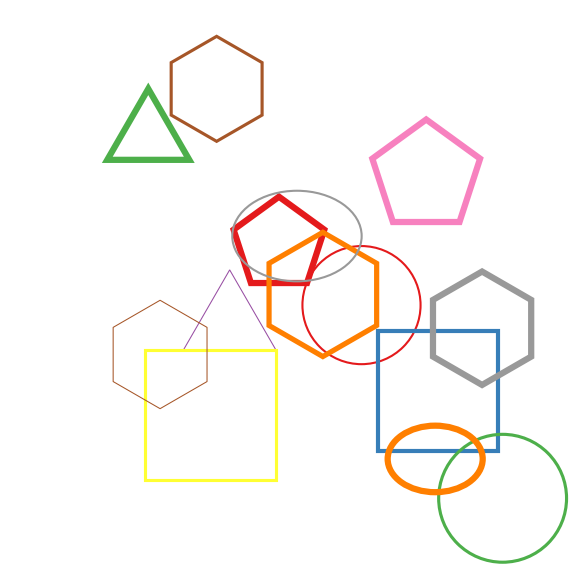[{"shape": "circle", "thickness": 1, "radius": 0.51, "center": [0.626, 0.471]}, {"shape": "pentagon", "thickness": 3, "radius": 0.41, "center": [0.483, 0.576]}, {"shape": "square", "thickness": 2, "radius": 0.52, "center": [0.759, 0.323]}, {"shape": "triangle", "thickness": 3, "radius": 0.41, "center": [0.257, 0.763]}, {"shape": "circle", "thickness": 1.5, "radius": 0.55, "center": [0.87, 0.136]}, {"shape": "triangle", "thickness": 0.5, "radius": 0.47, "center": [0.398, 0.438]}, {"shape": "oval", "thickness": 3, "radius": 0.41, "center": [0.754, 0.204]}, {"shape": "hexagon", "thickness": 2.5, "radius": 0.54, "center": [0.559, 0.489]}, {"shape": "square", "thickness": 1.5, "radius": 0.57, "center": [0.365, 0.28]}, {"shape": "hexagon", "thickness": 0.5, "radius": 0.47, "center": [0.277, 0.385]}, {"shape": "hexagon", "thickness": 1.5, "radius": 0.45, "center": [0.375, 0.845]}, {"shape": "pentagon", "thickness": 3, "radius": 0.49, "center": [0.738, 0.694]}, {"shape": "hexagon", "thickness": 3, "radius": 0.49, "center": [0.835, 0.431]}, {"shape": "oval", "thickness": 1, "radius": 0.56, "center": [0.514, 0.59]}]